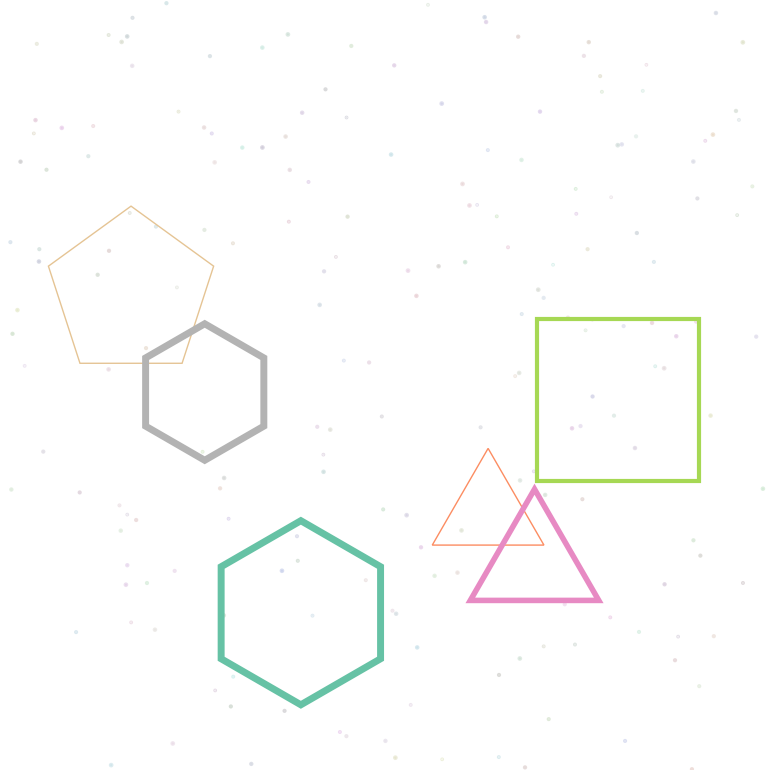[{"shape": "hexagon", "thickness": 2.5, "radius": 0.6, "center": [0.391, 0.204]}, {"shape": "triangle", "thickness": 0.5, "radius": 0.42, "center": [0.634, 0.334]}, {"shape": "triangle", "thickness": 2, "radius": 0.48, "center": [0.694, 0.268]}, {"shape": "square", "thickness": 1.5, "radius": 0.53, "center": [0.803, 0.481]}, {"shape": "pentagon", "thickness": 0.5, "radius": 0.56, "center": [0.17, 0.619]}, {"shape": "hexagon", "thickness": 2.5, "radius": 0.44, "center": [0.266, 0.491]}]